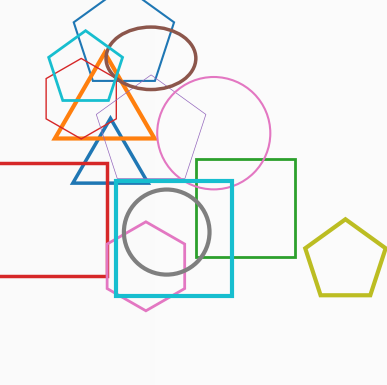[{"shape": "pentagon", "thickness": 1.5, "radius": 0.68, "center": [0.32, 0.9]}, {"shape": "triangle", "thickness": 2.5, "radius": 0.56, "center": [0.285, 0.58]}, {"shape": "triangle", "thickness": 3, "radius": 0.74, "center": [0.27, 0.714]}, {"shape": "square", "thickness": 2, "radius": 0.63, "center": [0.634, 0.459]}, {"shape": "square", "thickness": 2.5, "radius": 0.74, "center": [0.128, 0.43]}, {"shape": "hexagon", "thickness": 1, "radius": 0.52, "center": [0.21, 0.744]}, {"shape": "pentagon", "thickness": 0.5, "radius": 0.74, "center": [0.39, 0.657]}, {"shape": "oval", "thickness": 2.5, "radius": 0.58, "center": [0.389, 0.849]}, {"shape": "hexagon", "thickness": 2, "radius": 0.58, "center": [0.377, 0.308]}, {"shape": "circle", "thickness": 1.5, "radius": 0.73, "center": [0.552, 0.654]}, {"shape": "circle", "thickness": 3, "radius": 0.55, "center": [0.43, 0.397]}, {"shape": "pentagon", "thickness": 3, "radius": 0.55, "center": [0.891, 0.321]}, {"shape": "square", "thickness": 3, "radius": 0.75, "center": [0.448, 0.381]}, {"shape": "pentagon", "thickness": 2, "radius": 0.5, "center": [0.221, 0.82]}]